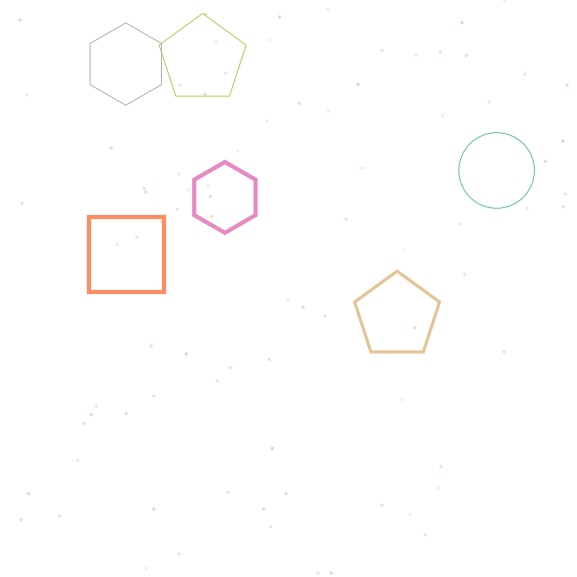[{"shape": "circle", "thickness": 0.5, "radius": 0.33, "center": [0.86, 0.704]}, {"shape": "square", "thickness": 2, "radius": 0.32, "center": [0.219, 0.558]}, {"shape": "hexagon", "thickness": 2, "radius": 0.31, "center": [0.389, 0.657]}, {"shape": "pentagon", "thickness": 0.5, "radius": 0.4, "center": [0.351, 0.897]}, {"shape": "pentagon", "thickness": 1.5, "radius": 0.39, "center": [0.688, 0.452]}, {"shape": "hexagon", "thickness": 0.5, "radius": 0.36, "center": [0.218, 0.888]}]